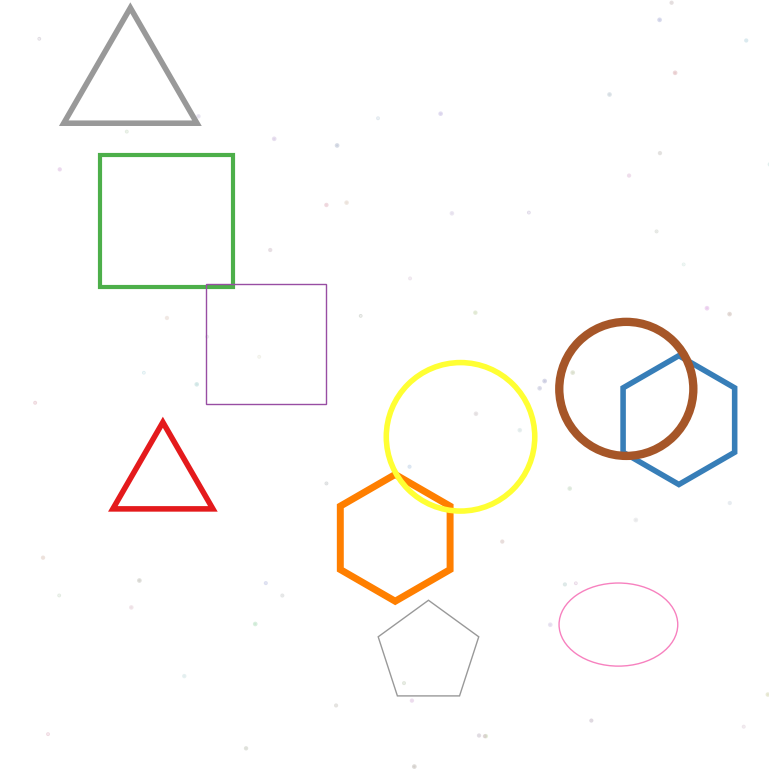[{"shape": "triangle", "thickness": 2, "radius": 0.37, "center": [0.212, 0.377]}, {"shape": "hexagon", "thickness": 2, "radius": 0.42, "center": [0.882, 0.454]}, {"shape": "square", "thickness": 1.5, "radius": 0.43, "center": [0.216, 0.713]}, {"shape": "square", "thickness": 0.5, "radius": 0.39, "center": [0.346, 0.554]}, {"shape": "hexagon", "thickness": 2.5, "radius": 0.41, "center": [0.513, 0.302]}, {"shape": "circle", "thickness": 2, "radius": 0.48, "center": [0.598, 0.433]}, {"shape": "circle", "thickness": 3, "radius": 0.44, "center": [0.813, 0.495]}, {"shape": "oval", "thickness": 0.5, "radius": 0.39, "center": [0.803, 0.189]}, {"shape": "pentagon", "thickness": 0.5, "radius": 0.34, "center": [0.556, 0.152]}, {"shape": "triangle", "thickness": 2, "radius": 0.5, "center": [0.169, 0.89]}]